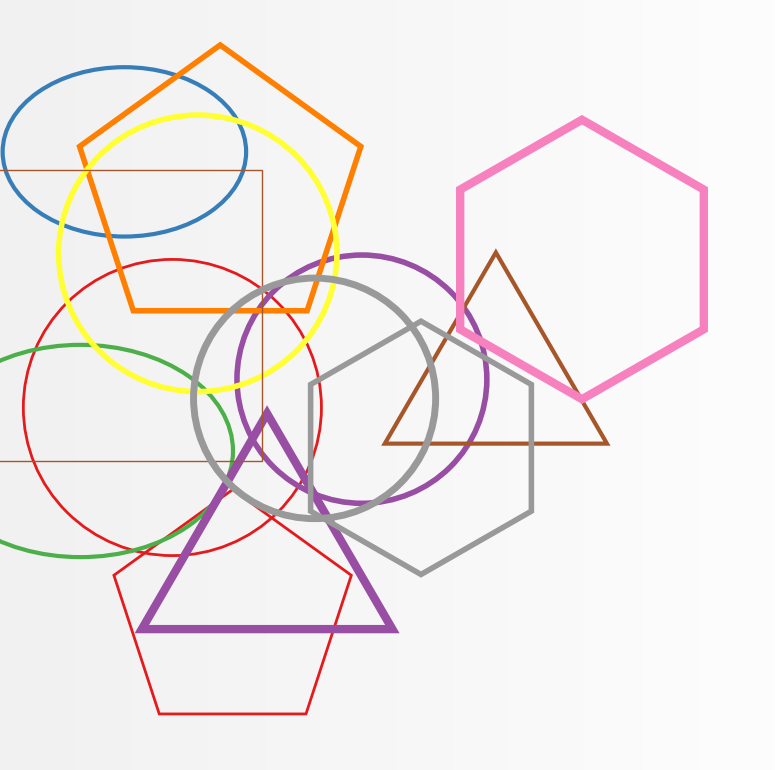[{"shape": "circle", "thickness": 1, "radius": 0.96, "center": [0.222, 0.471]}, {"shape": "pentagon", "thickness": 1, "radius": 0.81, "center": [0.3, 0.203]}, {"shape": "oval", "thickness": 1.5, "radius": 0.79, "center": [0.161, 0.803]}, {"shape": "oval", "thickness": 1.5, "radius": 0.98, "center": [0.104, 0.414]}, {"shape": "triangle", "thickness": 3, "radius": 0.93, "center": [0.345, 0.276]}, {"shape": "circle", "thickness": 2, "radius": 0.81, "center": [0.467, 0.508]}, {"shape": "pentagon", "thickness": 2, "radius": 0.95, "center": [0.284, 0.751]}, {"shape": "circle", "thickness": 2, "radius": 0.9, "center": [0.255, 0.671]}, {"shape": "square", "thickness": 0.5, "radius": 0.95, "center": [0.15, 0.591]}, {"shape": "triangle", "thickness": 1.5, "radius": 0.83, "center": [0.64, 0.507]}, {"shape": "hexagon", "thickness": 3, "radius": 0.91, "center": [0.751, 0.663]}, {"shape": "circle", "thickness": 2.5, "radius": 0.78, "center": [0.406, 0.483]}, {"shape": "hexagon", "thickness": 2, "radius": 0.82, "center": [0.543, 0.418]}]